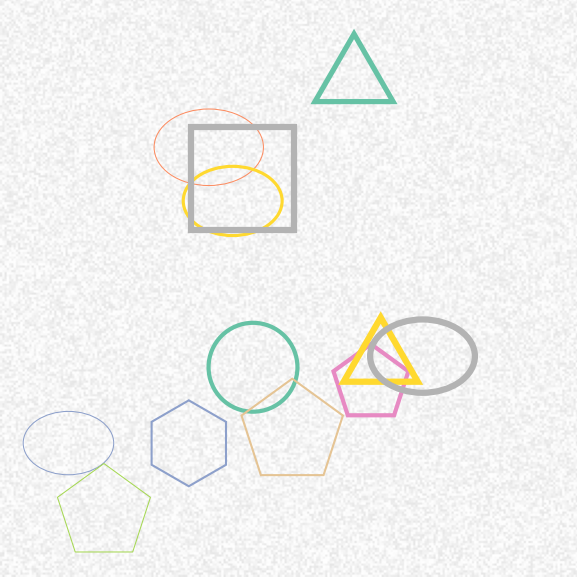[{"shape": "triangle", "thickness": 2.5, "radius": 0.39, "center": [0.613, 0.862]}, {"shape": "circle", "thickness": 2, "radius": 0.38, "center": [0.438, 0.363]}, {"shape": "oval", "thickness": 0.5, "radius": 0.47, "center": [0.362, 0.744]}, {"shape": "hexagon", "thickness": 1, "radius": 0.37, "center": [0.327, 0.232]}, {"shape": "oval", "thickness": 0.5, "radius": 0.39, "center": [0.119, 0.232]}, {"shape": "pentagon", "thickness": 2, "radius": 0.34, "center": [0.642, 0.335]}, {"shape": "pentagon", "thickness": 0.5, "radius": 0.42, "center": [0.18, 0.112]}, {"shape": "triangle", "thickness": 3, "radius": 0.37, "center": [0.659, 0.375]}, {"shape": "oval", "thickness": 1.5, "radius": 0.43, "center": [0.403, 0.651]}, {"shape": "pentagon", "thickness": 1, "radius": 0.46, "center": [0.506, 0.251]}, {"shape": "square", "thickness": 3, "radius": 0.44, "center": [0.42, 0.69]}, {"shape": "oval", "thickness": 3, "radius": 0.45, "center": [0.732, 0.382]}]